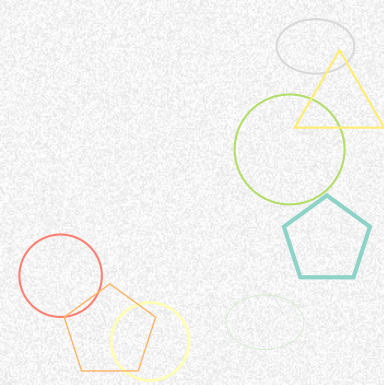[{"shape": "pentagon", "thickness": 3, "radius": 0.59, "center": [0.849, 0.375]}, {"shape": "circle", "thickness": 2, "radius": 0.51, "center": [0.39, 0.113]}, {"shape": "circle", "thickness": 1.5, "radius": 0.54, "center": [0.157, 0.284]}, {"shape": "pentagon", "thickness": 1, "radius": 0.62, "center": [0.286, 0.138]}, {"shape": "circle", "thickness": 1.5, "radius": 0.71, "center": [0.752, 0.612]}, {"shape": "oval", "thickness": 1.5, "radius": 0.51, "center": [0.819, 0.879]}, {"shape": "oval", "thickness": 0.5, "radius": 0.51, "center": [0.688, 0.163]}, {"shape": "triangle", "thickness": 1.5, "radius": 0.67, "center": [0.882, 0.736]}]